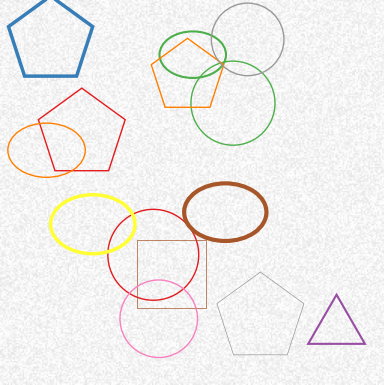[{"shape": "pentagon", "thickness": 1, "radius": 0.59, "center": [0.212, 0.652]}, {"shape": "circle", "thickness": 1, "radius": 0.59, "center": [0.398, 0.338]}, {"shape": "pentagon", "thickness": 2.5, "radius": 0.57, "center": [0.131, 0.895]}, {"shape": "circle", "thickness": 1, "radius": 0.55, "center": [0.605, 0.732]}, {"shape": "oval", "thickness": 1.5, "radius": 0.43, "center": [0.501, 0.858]}, {"shape": "triangle", "thickness": 1.5, "radius": 0.43, "center": [0.874, 0.149]}, {"shape": "oval", "thickness": 1, "radius": 0.5, "center": [0.121, 0.61]}, {"shape": "pentagon", "thickness": 1, "radius": 0.5, "center": [0.487, 0.801]}, {"shape": "oval", "thickness": 2.5, "radius": 0.55, "center": [0.241, 0.418]}, {"shape": "oval", "thickness": 3, "radius": 0.53, "center": [0.585, 0.449]}, {"shape": "square", "thickness": 0.5, "radius": 0.44, "center": [0.445, 0.288]}, {"shape": "circle", "thickness": 1, "radius": 0.5, "center": [0.412, 0.172]}, {"shape": "circle", "thickness": 1, "radius": 0.47, "center": [0.643, 0.898]}, {"shape": "pentagon", "thickness": 0.5, "radius": 0.59, "center": [0.676, 0.175]}]